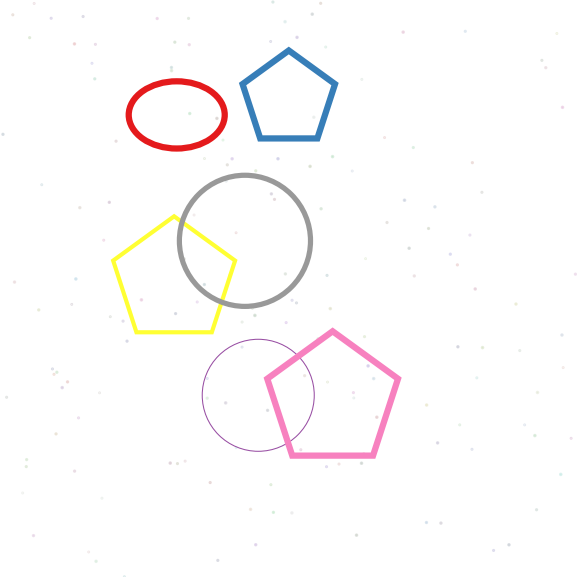[{"shape": "oval", "thickness": 3, "radius": 0.42, "center": [0.306, 0.8]}, {"shape": "pentagon", "thickness": 3, "radius": 0.42, "center": [0.5, 0.828]}, {"shape": "circle", "thickness": 0.5, "radius": 0.48, "center": [0.447, 0.315]}, {"shape": "pentagon", "thickness": 2, "radius": 0.55, "center": [0.302, 0.514]}, {"shape": "pentagon", "thickness": 3, "radius": 0.6, "center": [0.576, 0.306]}, {"shape": "circle", "thickness": 2.5, "radius": 0.57, "center": [0.424, 0.582]}]